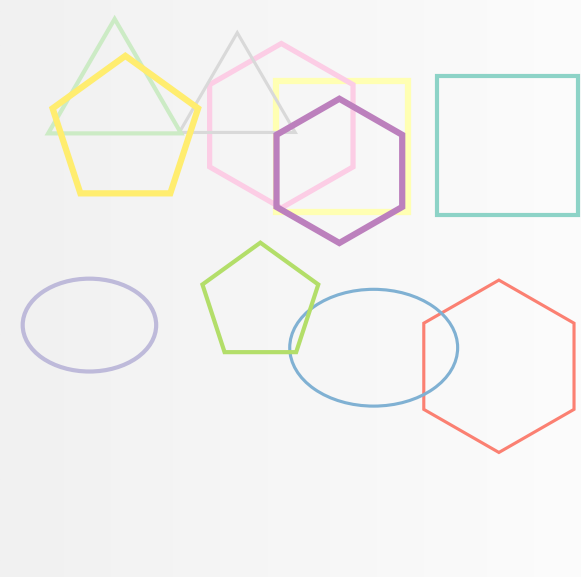[{"shape": "square", "thickness": 2, "radius": 0.6, "center": [0.873, 0.748]}, {"shape": "square", "thickness": 3, "radius": 0.57, "center": [0.589, 0.746]}, {"shape": "oval", "thickness": 2, "radius": 0.57, "center": [0.154, 0.436]}, {"shape": "hexagon", "thickness": 1.5, "radius": 0.75, "center": [0.858, 0.365]}, {"shape": "oval", "thickness": 1.5, "radius": 0.72, "center": [0.643, 0.397]}, {"shape": "pentagon", "thickness": 2, "radius": 0.52, "center": [0.448, 0.474]}, {"shape": "hexagon", "thickness": 2.5, "radius": 0.71, "center": [0.484, 0.781]}, {"shape": "triangle", "thickness": 1.5, "radius": 0.58, "center": [0.408, 0.827]}, {"shape": "hexagon", "thickness": 3, "radius": 0.62, "center": [0.584, 0.703]}, {"shape": "triangle", "thickness": 2, "radius": 0.66, "center": [0.197, 0.834]}, {"shape": "pentagon", "thickness": 3, "radius": 0.66, "center": [0.216, 0.771]}]